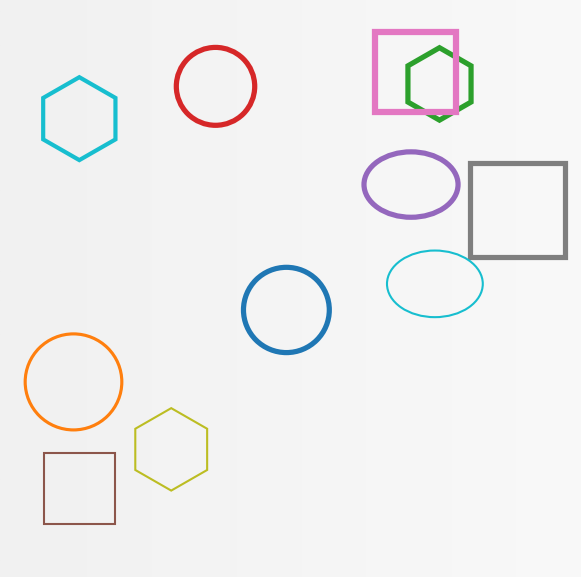[{"shape": "circle", "thickness": 2.5, "radius": 0.37, "center": [0.493, 0.462]}, {"shape": "circle", "thickness": 1.5, "radius": 0.42, "center": [0.126, 0.338]}, {"shape": "hexagon", "thickness": 2.5, "radius": 0.31, "center": [0.756, 0.854]}, {"shape": "circle", "thickness": 2.5, "radius": 0.34, "center": [0.371, 0.85]}, {"shape": "oval", "thickness": 2.5, "radius": 0.4, "center": [0.707, 0.68]}, {"shape": "square", "thickness": 1, "radius": 0.31, "center": [0.137, 0.153]}, {"shape": "square", "thickness": 3, "radius": 0.35, "center": [0.715, 0.875]}, {"shape": "square", "thickness": 2.5, "radius": 0.41, "center": [0.89, 0.635]}, {"shape": "hexagon", "thickness": 1, "radius": 0.36, "center": [0.295, 0.221]}, {"shape": "hexagon", "thickness": 2, "radius": 0.36, "center": [0.136, 0.794]}, {"shape": "oval", "thickness": 1, "radius": 0.41, "center": [0.748, 0.508]}]